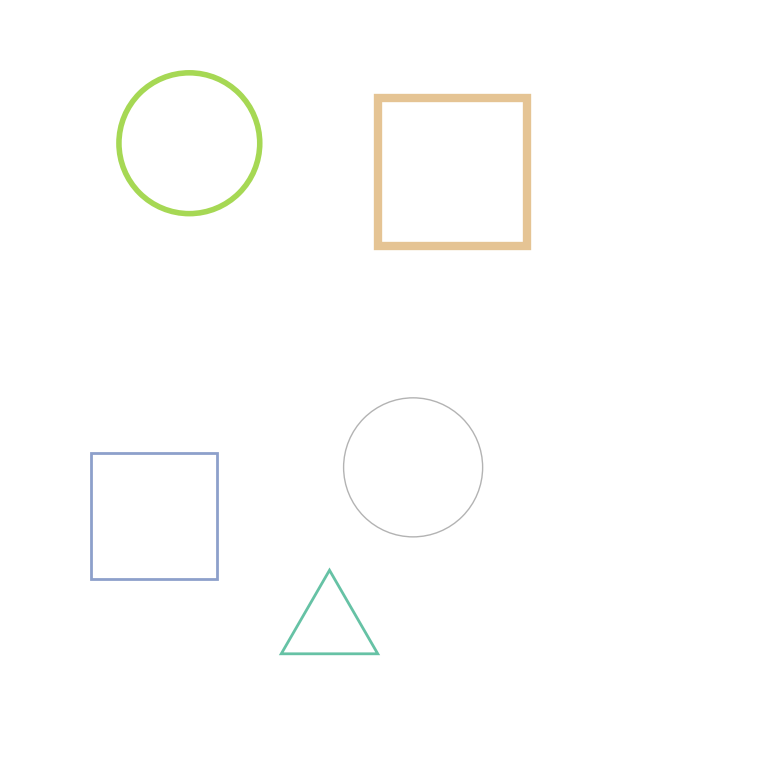[{"shape": "triangle", "thickness": 1, "radius": 0.36, "center": [0.428, 0.187]}, {"shape": "square", "thickness": 1, "radius": 0.41, "center": [0.2, 0.329]}, {"shape": "circle", "thickness": 2, "radius": 0.46, "center": [0.246, 0.814]}, {"shape": "square", "thickness": 3, "radius": 0.48, "center": [0.588, 0.777]}, {"shape": "circle", "thickness": 0.5, "radius": 0.45, "center": [0.537, 0.393]}]